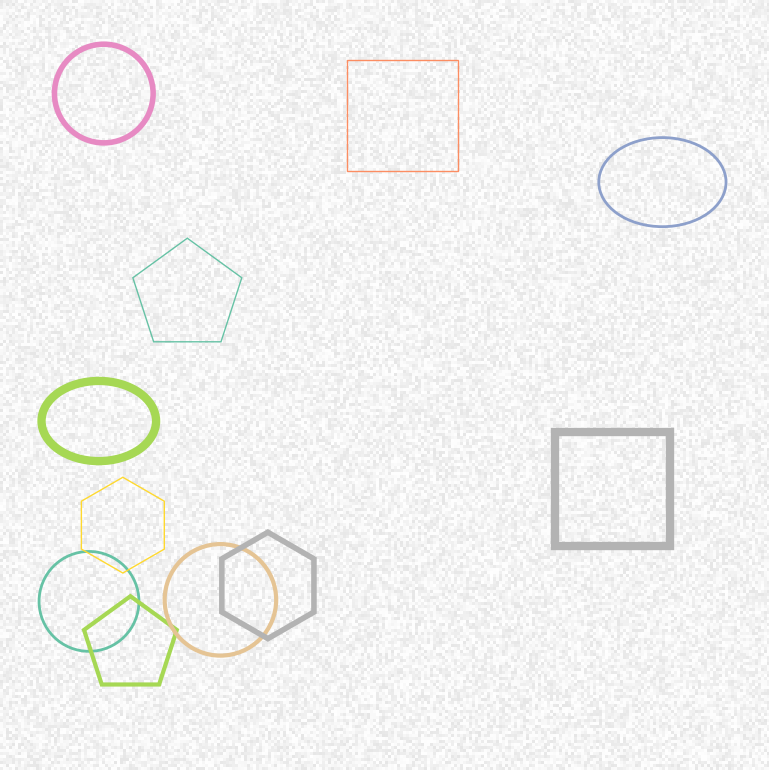[{"shape": "pentagon", "thickness": 0.5, "radius": 0.37, "center": [0.243, 0.616]}, {"shape": "circle", "thickness": 1, "radius": 0.32, "center": [0.116, 0.219]}, {"shape": "square", "thickness": 0.5, "radius": 0.36, "center": [0.523, 0.85]}, {"shape": "oval", "thickness": 1, "radius": 0.41, "center": [0.86, 0.763]}, {"shape": "circle", "thickness": 2, "radius": 0.32, "center": [0.135, 0.879]}, {"shape": "pentagon", "thickness": 1.5, "radius": 0.32, "center": [0.169, 0.162]}, {"shape": "oval", "thickness": 3, "radius": 0.37, "center": [0.128, 0.453]}, {"shape": "hexagon", "thickness": 0.5, "radius": 0.31, "center": [0.16, 0.318]}, {"shape": "circle", "thickness": 1.5, "radius": 0.36, "center": [0.286, 0.221]}, {"shape": "square", "thickness": 3, "radius": 0.37, "center": [0.795, 0.365]}, {"shape": "hexagon", "thickness": 2, "radius": 0.35, "center": [0.348, 0.24]}]